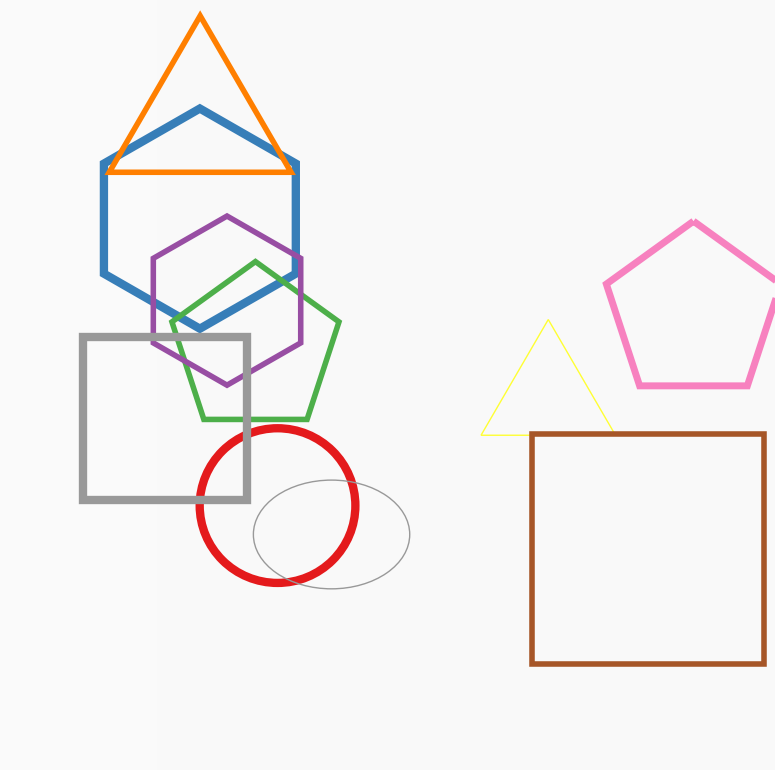[{"shape": "circle", "thickness": 3, "radius": 0.5, "center": [0.358, 0.343]}, {"shape": "hexagon", "thickness": 3, "radius": 0.71, "center": [0.258, 0.716]}, {"shape": "pentagon", "thickness": 2, "radius": 0.57, "center": [0.33, 0.547]}, {"shape": "hexagon", "thickness": 2, "radius": 0.55, "center": [0.293, 0.61]}, {"shape": "triangle", "thickness": 2, "radius": 0.68, "center": [0.258, 0.844]}, {"shape": "triangle", "thickness": 0.5, "radius": 0.5, "center": [0.707, 0.485]}, {"shape": "square", "thickness": 2, "radius": 0.75, "center": [0.836, 0.287]}, {"shape": "pentagon", "thickness": 2.5, "radius": 0.59, "center": [0.895, 0.595]}, {"shape": "oval", "thickness": 0.5, "radius": 0.5, "center": [0.428, 0.306]}, {"shape": "square", "thickness": 3, "radius": 0.53, "center": [0.213, 0.456]}]